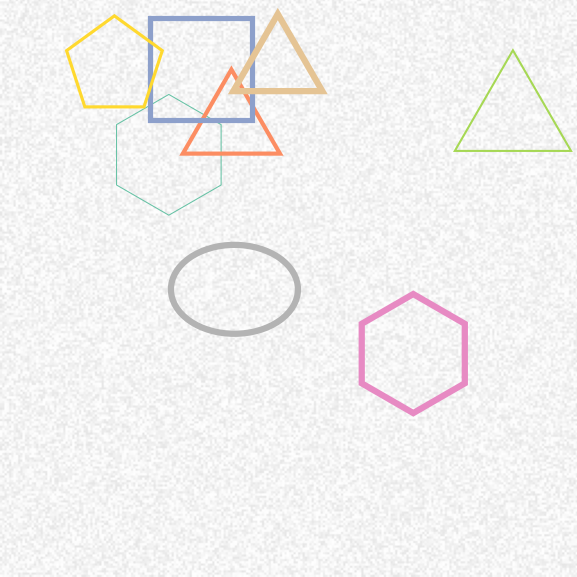[{"shape": "hexagon", "thickness": 0.5, "radius": 0.52, "center": [0.292, 0.731]}, {"shape": "triangle", "thickness": 2, "radius": 0.49, "center": [0.401, 0.782]}, {"shape": "square", "thickness": 2.5, "radius": 0.44, "center": [0.348, 0.879]}, {"shape": "hexagon", "thickness": 3, "radius": 0.52, "center": [0.716, 0.387]}, {"shape": "triangle", "thickness": 1, "radius": 0.58, "center": [0.888, 0.796]}, {"shape": "pentagon", "thickness": 1.5, "radius": 0.44, "center": [0.198, 0.885]}, {"shape": "triangle", "thickness": 3, "radius": 0.44, "center": [0.481, 0.886]}, {"shape": "oval", "thickness": 3, "radius": 0.55, "center": [0.406, 0.498]}]